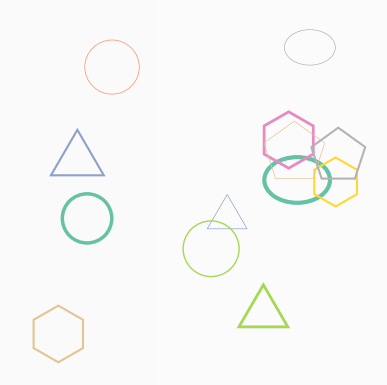[{"shape": "circle", "thickness": 2.5, "radius": 0.32, "center": [0.225, 0.433]}, {"shape": "oval", "thickness": 3, "radius": 0.42, "center": [0.767, 0.533]}, {"shape": "circle", "thickness": 0.5, "radius": 0.35, "center": [0.289, 0.826]}, {"shape": "triangle", "thickness": 1.5, "radius": 0.39, "center": [0.2, 0.584]}, {"shape": "triangle", "thickness": 0.5, "radius": 0.3, "center": [0.586, 0.435]}, {"shape": "hexagon", "thickness": 2, "radius": 0.37, "center": [0.745, 0.636]}, {"shape": "triangle", "thickness": 2, "radius": 0.36, "center": [0.68, 0.187]}, {"shape": "circle", "thickness": 1, "radius": 0.36, "center": [0.545, 0.354]}, {"shape": "hexagon", "thickness": 1.5, "radius": 0.32, "center": [0.866, 0.527]}, {"shape": "pentagon", "thickness": 0.5, "radius": 0.41, "center": [0.759, 0.603]}, {"shape": "hexagon", "thickness": 1.5, "radius": 0.37, "center": [0.15, 0.133]}, {"shape": "pentagon", "thickness": 1.5, "radius": 0.37, "center": [0.873, 0.595]}, {"shape": "oval", "thickness": 0.5, "radius": 0.33, "center": [0.8, 0.877]}]